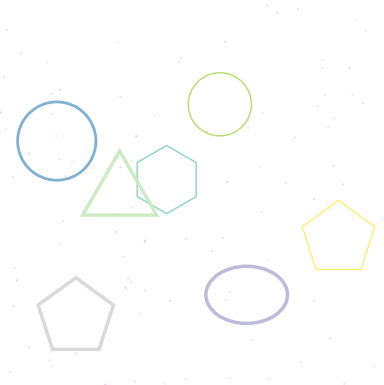[{"shape": "hexagon", "thickness": 1, "radius": 0.44, "center": [0.433, 0.534]}, {"shape": "oval", "thickness": 2.5, "radius": 0.53, "center": [0.641, 0.234]}, {"shape": "circle", "thickness": 2, "radius": 0.51, "center": [0.147, 0.634]}, {"shape": "circle", "thickness": 1, "radius": 0.41, "center": [0.571, 0.729]}, {"shape": "pentagon", "thickness": 2.5, "radius": 0.51, "center": [0.197, 0.176]}, {"shape": "triangle", "thickness": 2.5, "radius": 0.55, "center": [0.311, 0.497]}, {"shape": "pentagon", "thickness": 1, "radius": 0.5, "center": [0.879, 0.38]}]